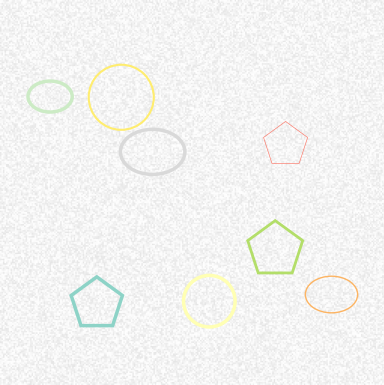[{"shape": "pentagon", "thickness": 2.5, "radius": 0.35, "center": [0.251, 0.211]}, {"shape": "circle", "thickness": 2.5, "radius": 0.33, "center": [0.544, 0.218]}, {"shape": "pentagon", "thickness": 0.5, "radius": 0.3, "center": [0.742, 0.624]}, {"shape": "oval", "thickness": 1, "radius": 0.34, "center": [0.861, 0.235]}, {"shape": "pentagon", "thickness": 2, "radius": 0.38, "center": [0.715, 0.352]}, {"shape": "oval", "thickness": 2.5, "radius": 0.42, "center": [0.397, 0.606]}, {"shape": "oval", "thickness": 2.5, "radius": 0.29, "center": [0.13, 0.749]}, {"shape": "circle", "thickness": 1.5, "radius": 0.42, "center": [0.315, 0.747]}]